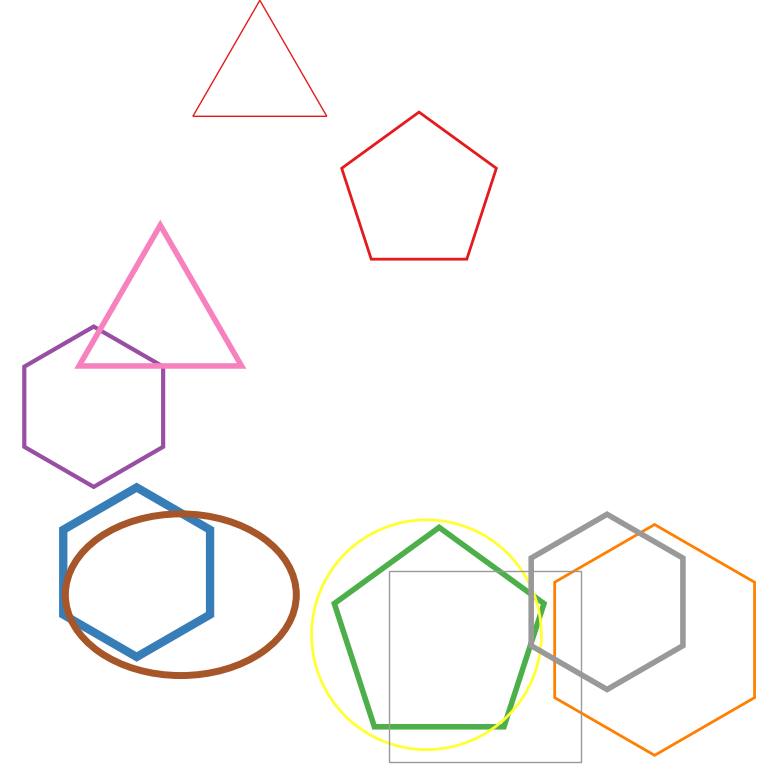[{"shape": "triangle", "thickness": 0.5, "radius": 0.5, "center": [0.337, 0.899]}, {"shape": "pentagon", "thickness": 1, "radius": 0.53, "center": [0.544, 0.749]}, {"shape": "hexagon", "thickness": 3, "radius": 0.55, "center": [0.177, 0.257]}, {"shape": "pentagon", "thickness": 2, "radius": 0.72, "center": [0.57, 0.172]}, {"shape": "hexagon", "thickness": 1.5, "radius": 0.52, "center": [0.122, 0.472]}, {"shape": "hexagon", "thickness": 1, "radius": 0.75, "center": [0.85, 0.169]}, {"shape": "circle", "thickness": 1, "radius": 0.75, "center": [0.554, 0.176]}, {"shape": "oval", "thickness": 2.5, "radius": 0.75, "center": [0.235, 0.228]}, {"shape": "triangle", "thickness": 2, "radius": 0.61, "center": [0.208, 0.586]}, {"shape": "square", "thickness": 0.5, "radius": 0.62, "center": [0.63, 0.134]}, {"shape": "hexagon", "thickness": 2, "radius": 0.57, "center": [0.788, 0.218]}]